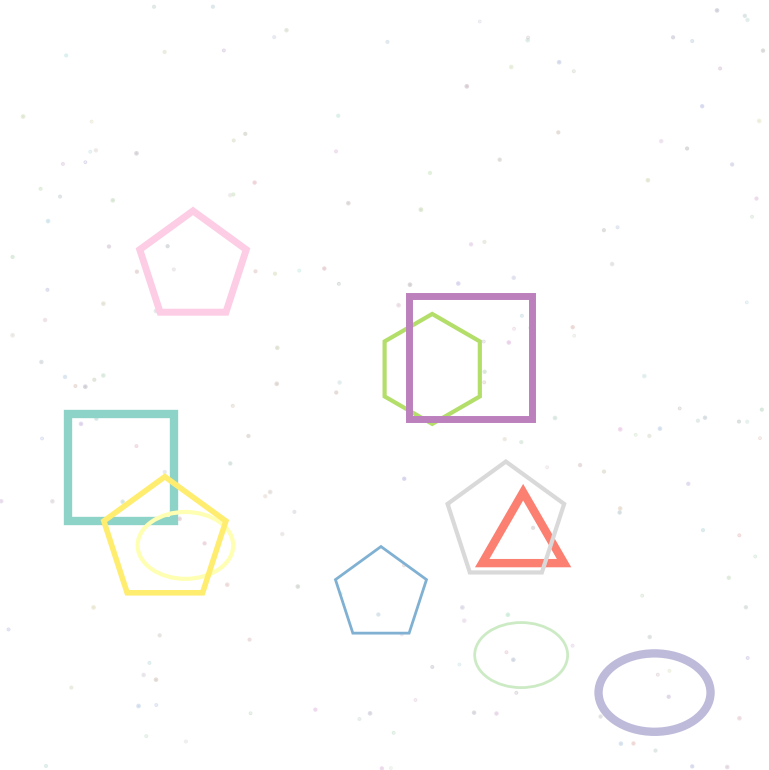[{"shape": "square", "thickness": 3, "radius": 0.35, "center": [0.157, 0.392]}, {"shape": "oval", "thickness": 1.5, "radius": 0.31, "center": [0.241, 0.292]}, {"shape": "oval", "thickness": 3, "radius": 0.36, "center": [0.85, 0.101]}, {"shape": "triangle", "thickness": 3, "radius": 0.31, "center": [0.679, 0.299]}, {"shape": "pentagon", "thickness": 1, "radius": 0.31, "center": [0.495, 0.228]}, {"shape": "hexagon", "thickness": 1.5, "radius": 0.36, "center": [0.561, 0.521]}, {"shape": "pentagon", "thickness": 2.5, "radius": 0.36, "center": [0.251, 0.653]}, {"shape": "pentagon", "thickness": 1.5, "radius": 0.4, "center": [0.657, 0.321]}, {"shape": "square", "thickness": 2.5, "radius": 0.4, "center": [0.611, 0.536]}, {"shape": "oval", "thickness": 1, "radius": 0.3, "center": [0.677, 0.149]}, {"shape": "pentagon", "thickness": 2, "radius": 0.42, "center": [0.214, 0.298]}]